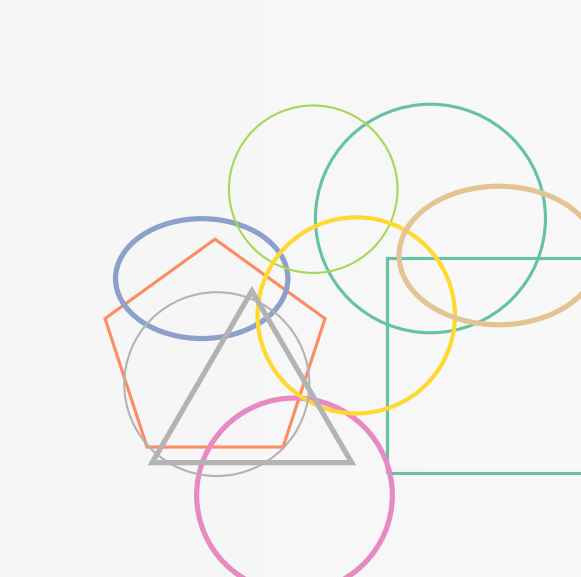[{"shape": "circle", "thickness": 1.5, "radius": 0.99, "center": [0.741, 0.621]}, {"shape": "square", "thickness": 1.5, "radius": 0.93, "center": [0.851, 0.366]}, {"shape": "pentagon", "thickness": 1.5, "radius": 0.99, "center": [0.37, 0.386]}, {"shape": "oval", "thickness": 2.5, "radius": 0.74, "center": [0.347, 0.517]}, {"shape": "circle", "thickness": 2.5, "radius": 0.84, "center": [0.507, 0.142]}, {"shape": "circle", "thickness": 1, "radius": 0.72, "center": [0.539, 0.672]}, {"shape": "circle", "thickness": 2, "radius": 0.85, "center": [0.613, 0.453]}, {"shape": "oval", "thickness": 2.5, "radius": 0.86, "center": [0.858, 0.557]}, {"shape": "circle", "thickness": 1, "radius": 0.8, "center": [0.373, 0.334]}, {"shape": "triangle", "thickness": 2.5, "radius": 0.99, "center": [0.433, 0.297]}]